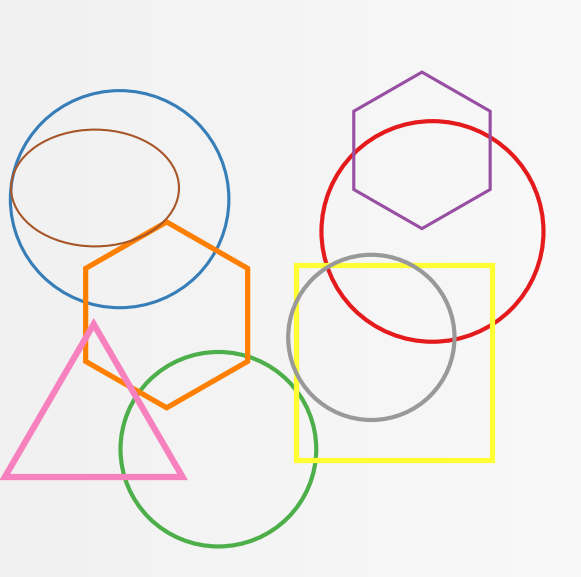[{"shape": "circle", "thickness": 2, "radius": 0.95, "center": [0.744, 0.598]}, {"shape": "circle", "thickness": 1.5, "radius": 0.94, "center": [0.206, 0.654]}, {"shape": "circle", "thickness": 2, "radius": 0.84, "center": [0.376, 0.221]}, {"shape": "hexagon", "thickness": 1.5, "radius": 0.68, "center": [0.726, 0.739]}, {"shape": "hexagon", "thickness": 2.5, "radius": 0.8, "center": [0.287, 0.454]}, {"shape": "square", "thickness": 2.5, "radius": 0.84, "center": [0.678, 0.371]}, {"shape": "oval", "thickness": 1, "radius": 0.72, "center": [0.163, 0.674]}, {"shape": "triangle", "thickness": 3, "radius": 0.88, "center": [0.161, 0.261]}, {"shape": "circle", "thickness": 2, "radius": 0.72, "center": [0.639, 0.415]}]